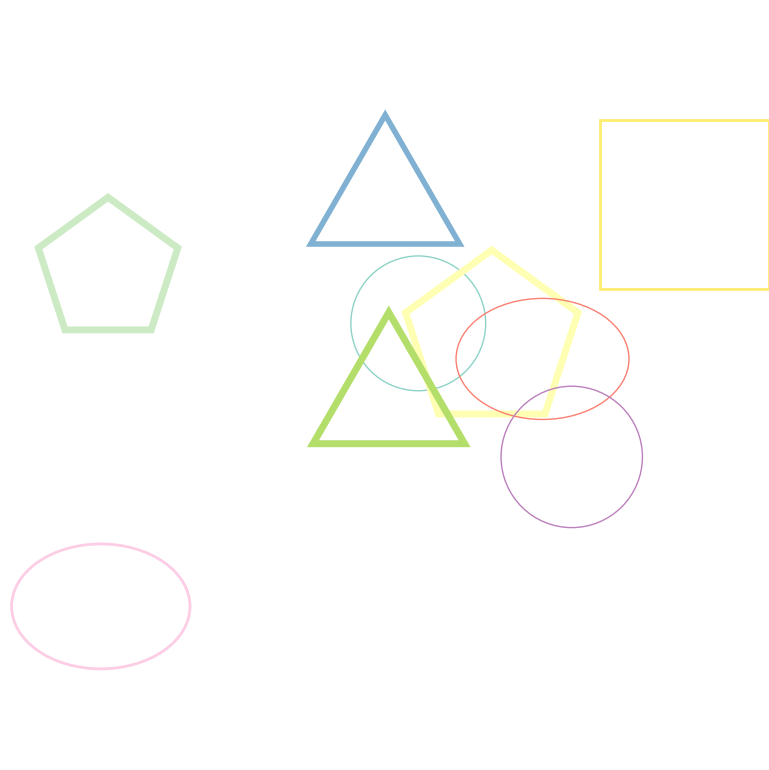[{"shape": "circle", "thickness": 0.5, "radius": 0.44, "center": [0.543, 0.58]}, {"shape": "pentagon", "thickness": 2.5, "radius": 0.59, "center": [0.639, 0.558]}, {"shape": "oval", "thickness": 0.5, "radius": 0.56, "center": [0.705, 0.534]}, {"shape": "triangle", "thickness": 2, "radius": 0.56, "center": [0.5, 0.739]}, {"shape": "triangle", "thickness": 2.5, "radius": 0.57, "center": [0.505, 0.481]}, {"shape": "oval", "thickness": 1, "radius": 0.58, "center": [0.131, 0.212]}, {"shape": "circle", "thickness": 0.5, "radius": 0.46, "center": [0.743, 0.407]}, {"shape": "pentagon", "thickness": 2.5, "radius": 0.48, "center": [0.14, 0.649]}, {"shape": "square", "thickness": 1, "radius": 0.55, "center": [0.889, 0.734]}]